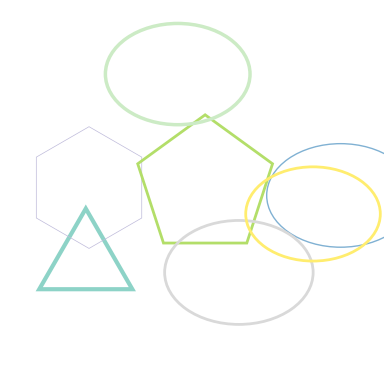[{"shape": "triangle", "thickness": 3, "radius": 0.7, "center": [0.223, 0.319]}, {"shape": "hexagon", "thickness": 0.5, "radius": 0.79, "center": [0.231, 0.513]}, {"shape": "oval", "thickness": 1, "radius": 0.96, "center": [0.885, 0.492]}, {"shape": "pentagon", "thickness": 2, "radius": 0.92, "center": [0.533, 0.518]}, {"shape": "oval", "thickness": 2, "radius": 0.96, "center": [0.62, 0.292]}, {"shape": "oval", "thickness": 2.5, "radius": 0.94, "center": [0.462, 0.808]}, {"shape": "oval", "thickness": 2, "radius": 0.87, "center": [0.813, 0.444]}]